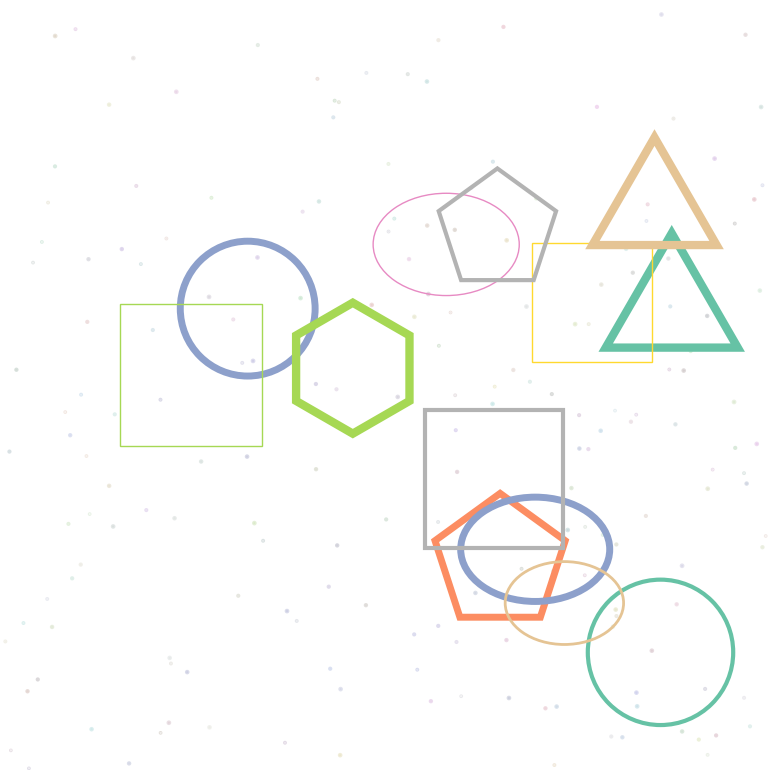[{"shape": "circle", "thickness": 1.5, "radius": 0.47, "center": [0.858, 0.153]}, {"shape": "triangle", "thickness": 3, "radius": 0.49, "center": [0.872, 0.598]}, {"shape": "pentagon", "thickness": 2.5, "radius": 0.44, "center": [0.65, 0.27]}, {"shape": "circle", "thickness": 2.5, "radius": 0.44, "center": [0.322, 0.599]}, {"shape": "oval", "thickness": 2.5, "radius": 0.48, "center": [0.695, 0.287]}, {"shape": "oval", "thickness": 0.5, "radius": 0.47, "center": [0.579, 0.683]}, {"shape": "square", "thickness": 0.5, "radius": 0.46, "center": [0.248, 0.513]}, {"shape": "hexagon", "thickness": 3, "radius": 0.43, "center": [0.458, 0.522]}, {"shape": "square", "thickness": 0.5, "radius": 0.39, "center": [0.769, 0.607]}, {"shape": "oval", "thickness": 1, "radius": 0.38, "center": [0.733, 0.217]}, {"shape": "triangle", "thickness": 3, "radius": 0.47, "center": [0.85, 0.728]}, {"shape": "square", "thickness": 1.5, "radius": 0.45, "center": [0.642, 0.378]}, {"shape": "pentagon", "thickness": 1.5, "radius": 0.4, "center": [0.646, 0.701]}]